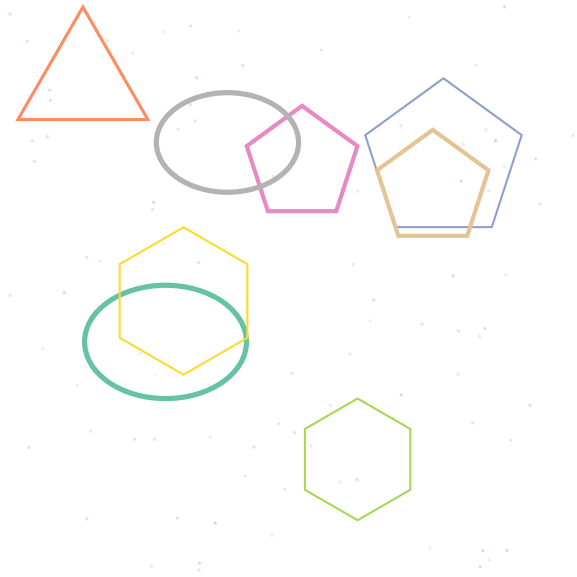[{"shape": "oval", "thickness": 2.5, "radius": 0.7, "center": [0.287, 0.407]}, {"shape": "triangle", "thickness": 1.5, "radius": 0.65, "center": [0.144, 0.857]}, {"shape": "pentagon", "thickness": 1, "radius": 0.71, "center": [0.768, 0.721]}, {"shape": "pentagon", "thickness": 2, "radius": 0.5, "center": [0.523, 0.715]}, {"shape": "hexagon", "thickness": 1, "radius": 0.53, "center": [0.619, 0.204]}, {"shape": "hexagon", "thickness": 1, "radius": 0.64, "center": [0.318, 0.478]}, {"shape": "pentagon", "thickness": 2, "radius": 0.51, "center": [0.749, 0.673]}, {"shape": "oval", "thickness": 2.5, "radius": 0.62, "center": [0.394, 0.752]}]